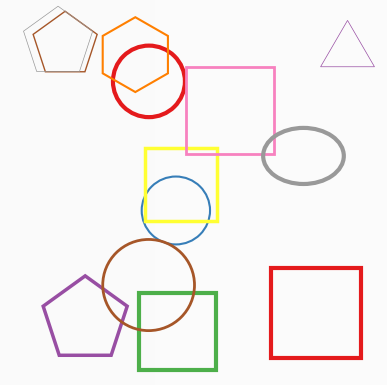[{"shape": "square", "thickness": 3, "radius": 0.58, "center": [0.816, 0.186]}, {"shape": "circle", "thickness": 3, "radius": 0.46, "center": [0.384, 0.789]}, {"shape": "circle", "thickness": 1.5, "radius": 0.44, "center": [0.454, 0.453]}, {"shape": "square", "thickness": 3, "radius": 0.5, "center": [0.459, 0.139]}, {"shape": "pentagon", "thickness": 2.5, "radius": 0.57, "center": [0.22, 0.169]}, {"shape": "triangle", "thickness": 0.5, "radius": 0.4, "center": [0.897, 0.867]}, {"shape": "hexagon", "thickness": 1.5, "radius": 0.49, "center": [0.349, 0.858]}, {"shape": "square", "thickness": 2.5, "radius": 0.47, "center": [0.467, 0.521]}, {"shape": "circle", "thickness": 2, "radius": 0.59, "center": [0.384, 0.26]}, {"shape": "pentagon", "thickness": 1, "radius": 0.43, "center": [0.168, 0.884]}, {"shape": "square", "thickness": 2, "radius": 0.57, "center": [0.594, 0.713]}, {"shape": "pentagon", "thickness": 0.5, "radius": 0.47, "center": [0.15, 0.89]}, {"shape": "oval", "thickness": 3, "radius": 0.52, "center": [0.783, 0.595]}]